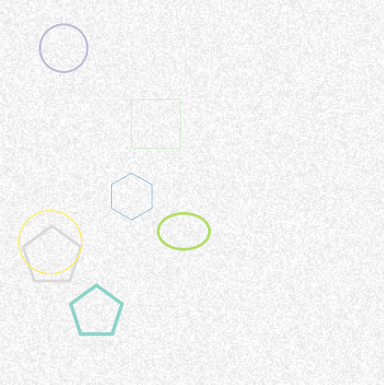[{"shape": "pentagon", "thickness": 2.5, "radius": 0.35, "center": [0.25, 0.189]}, {"shape": "circle", "thickness": 1.5, "radius": 0.31, "center": [0.165, 0.875]}, {"shape": "hexagon", "thickness": 0.5, "radius": 0.3, "center": [0.342, 0.49]}, {"shape": "oval", "thickness": 2, "radius": 0.33, "center": [0.477, 0.399]}, {"shape": "pentagon", "thickness": 2, "radius": 0.39, "center": [0.135, 0.334]}, {"shape": "square", "thickness": 0.5, "radius": 0.32, "center": [0.403, 0.68]}, {"shape": "circle", "thickness": 1, "radius": 0.41, "center": [0.13, 0.371]}]